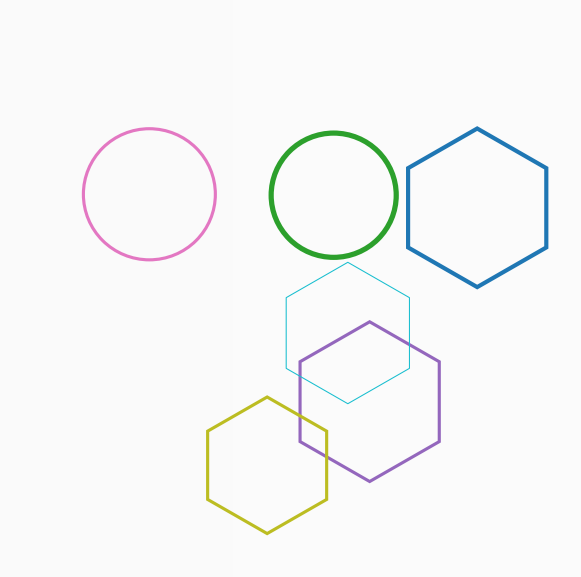[{"shape": "hexagon", "thickness": 2, "radius": 0.69, "center": [0.821, 0.639]}, {"shape": "circle", "thickness": 2.5, "radius": 0.54, "center": [0.574, 0.661]}, {"shape": "hexagon", "thickness": 1.5, "radius": 0.69, "center": [0.636, 0.304]}, {"shape": "circle", "thickness": 1.5, "radius": 0.57, "center": [0.257, 0.663]}, {"shape": "hexagon", "thickness": 1.5, "radius": 0.59, "center": [0.46, 0.193]}, {"shape": "hexagon", "thickness": 0.5, "radius": 0.61, "center": [0.598, 0.423]}]